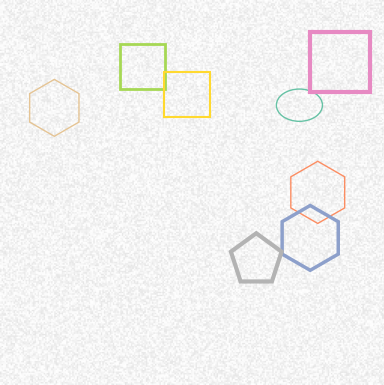[{"shape": "oval", "thickness": 1, "radius": 0.3, "center": [0.778, 0.727]}, {"shape": "hexagon", "thickness": 1, "radius": 0.4, "center": [0.825, 0.5]}, {"shape": "hexagon", "thickness": 2.5, "radius": 0.42, "center": [0.806, 0.382]}, {"shape": "square", "thickness": 3, "radius": 0.39, "center": [0.884, 0.84]}, {"shape": "square", "thickness": 2, "radius": 0.29, "center": [0.369, 0.827]}, {"shape": "square", "thickness": 1.5, "radius": 0.3, "center": [0.486, 0.754]}, {"shape": "hexagon", "thickness": 1, "radius": 0.37, "center": [0.141, 0.72]}, {"shape": "pentagon", "thickness": 3, "radius": 0.35, "center": [0.666, 0.325]}]